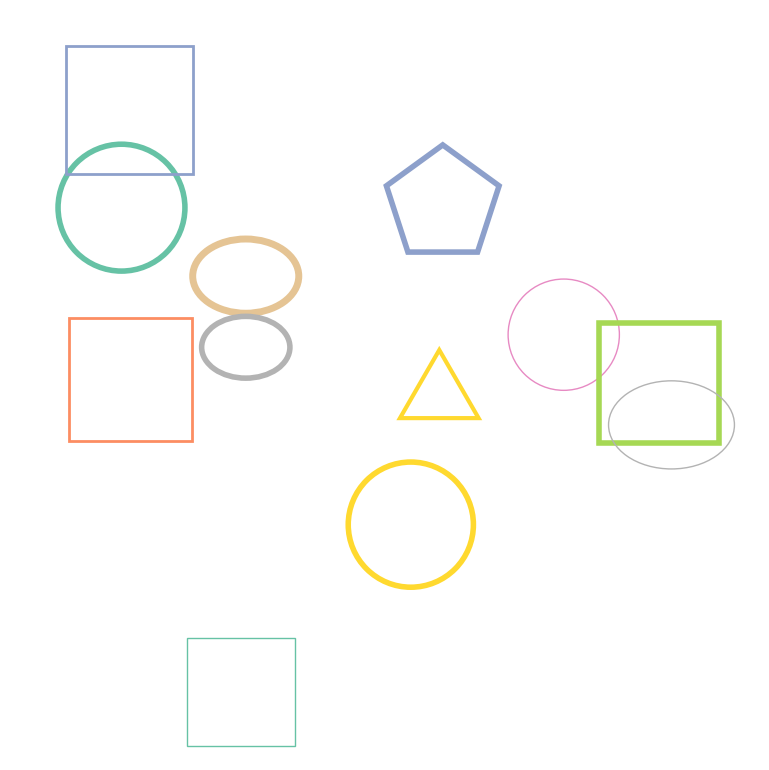[{"shape": "square", "thickness": 0.5, "radius": 0.35, "center": [0.313, 0.102]}, {"shape": "circle", "thickness": 2, "radius": 0.41, "center": [0.158, 0.73]}, {"shape": "square", "thickness": 1, "radius": 0.4, "center": [0.169, 0.507]}, {"shape": "pentagon", "thickness": 2, "radius": 0.38, "center": [0.575, 0.735]}, {"shape": "square", "thickness": 1, "radius": 0.41, "center": [0.168, 0.857]}, {"shape": "circle", "thickness": 0.5, "radius": 0.36, "center": [0.732, 0.565]}, {"shape": "square", "thickness": 2, "radius": 0.39, "center": [0.856, 0.503]}, {"shape": "triangle", "thickness": 1.5, "radius": 0.29, "center": [0.57, 0.486]}, {"shape": "circle", "thickness": 2, "radius": 0.41, "center": [0.534, 0.319]}, {"shape": "oval", "thickness": 2.5, "radius": 0.34, "center": [0.319, 0.641]}, {"shape": "oval", "thickness": 0.5, "radius": 0.41, "center": [0.872, 0.448]}, {"shape": "oval", "thickness": 2, "radius": 0.29, "center": [0.319, 0.549]}]